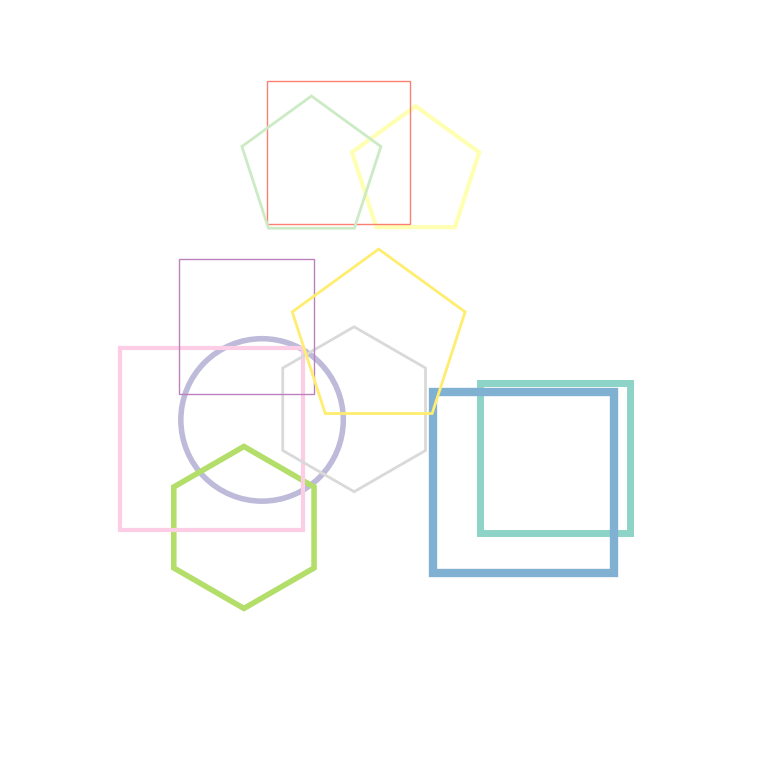[{"shape": "square", "thickness": 2.5, "radius": 0.49, "center": [0.721, 0.405]}, {"shape": "pentagon", "thickness": 1.5, "radius": 0.43, "center": [0.54, 0.775]}, {"shape": "circle", "thickness": 2, "radius": 0.53, "center": [0.34, 0.455]}, {"shape": "square", "thickness": 0.5, "radius": 0.47, "center": [0.44, 0.802]}, {"shape": "square", "thickness": 3, "radius": 0.59, "center": [0.68, 0.374]}, {"shape": "hexagon", "thickness": 2, "radius": 0.53, "center": [0.317, 0.315]}, {"shape": "square", "thickness": 1.5, "radius": 0.59, "center": [0.275, 0.43]}, {"shape": "hexagon", "thickness": 1, "radius": 0.54, "center": [0.46, 0.469]}, {"shape": "square", "thickness": 0.5, "radius": 0.44, "center": [0.32, 0.576]}, {"shape": "pentagon", "thickness": 1, "radius": 0.47, "center": [0.404, 0.78]}, {"shape": "pentagon", "thickness": 1, "radius": 0.59, "center": [0.492, 0.558]}]